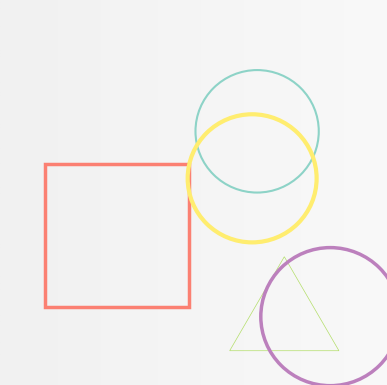[{"shape": "circle", "thickness": 1.5, "radius": 0.8, "center": [0.664, 0.659]}, {"shape": "square", "thickness": 2.5, "radius": 0.93, "center": [0.302, 0.389]}, {"shape": "triangle", "thickness": 0.5, "radius": 0.81, "center": [0.734, 0.17]}, {"shape": "circle", "thickness": 2.5, "radius": 0.9, "center": [0.852, 0.178]}, {"shape": "circle", "thickness": 3, "radius": 0.83, "center": [0.651, 0.537]}]